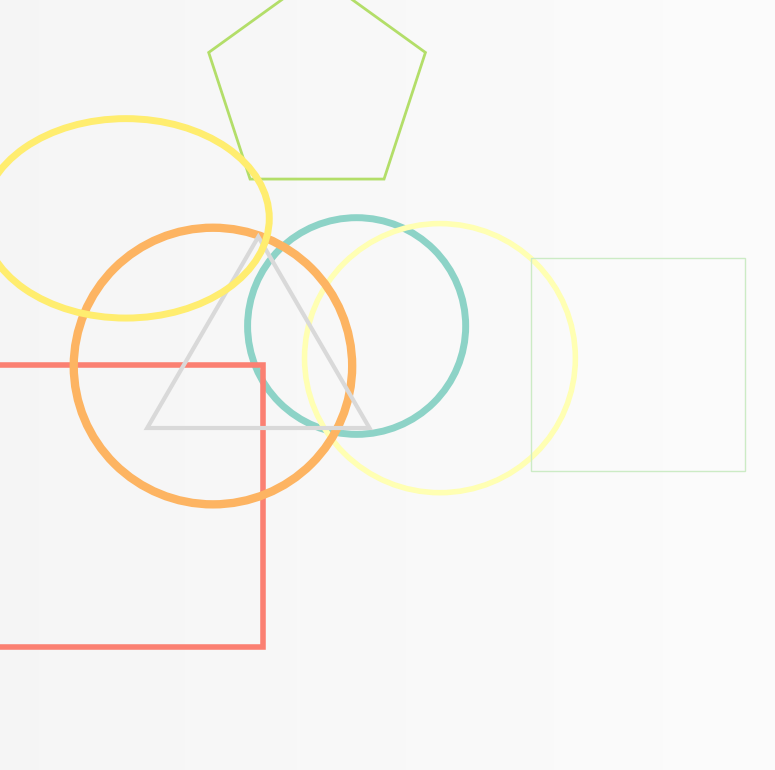[{"shape": "circle", "thickness": 2.5, "radius": 0.7, "center": [0.46, 0.577]}, {"shape": "circle", "thickness": 2, "radius": 0.87, "center": [0.568, 0.535]}, {"shape": "square", "thickness": 2, "radius": 0.92, "center": [0.157, 0.343]}, {"shape": "circle", "thickness": 3, "radius": 0.9, "center": [0.275, 0.525]}, {"shape": "pentagon", "thickness": 1, "radius": 0.74, "center": [0.409, 0.886]}, {"shape": "triangle", "thickness": 1.5, "radius": 0.83, "center": [0.333, 0.527]}, {"shape": "square", "thickness": 0.5, "radius": 0.69, "center": [0.824, 0.527]}, {"shape": "oval", "thickness": 2.5, "radius": 0.92, "center": [0.162, 0.716]}]